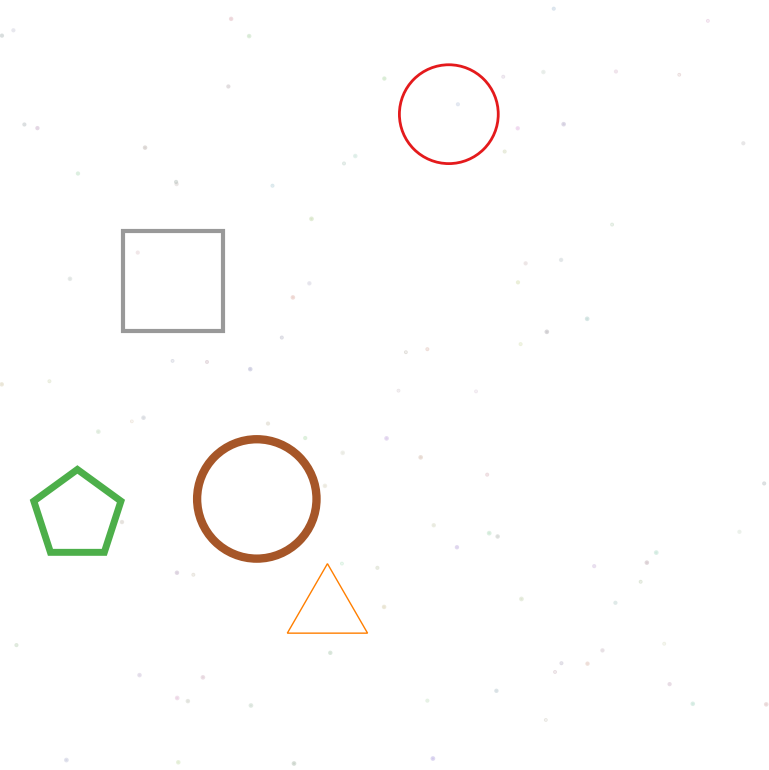[{"shape": "circle", "thickness": 1, "radius": 0.32, "center": [0.583, 0.852]}, {"shape": "pentagon", "thickness": 2.5, "radius": 0.3, "center": [0.1, 0.331]}, {"shape": "triangle", "thickness": 0.5, "radius": 0.3, "center": [0.425, 0.208]}, {"shape": "circle", "thickness": 3, "radius": 0.39, "center": [0.334, 0.352]}, {"shape": "square", "thickness": 1.5, "radius": 0.32, "center": [0.225, 0.636]}]